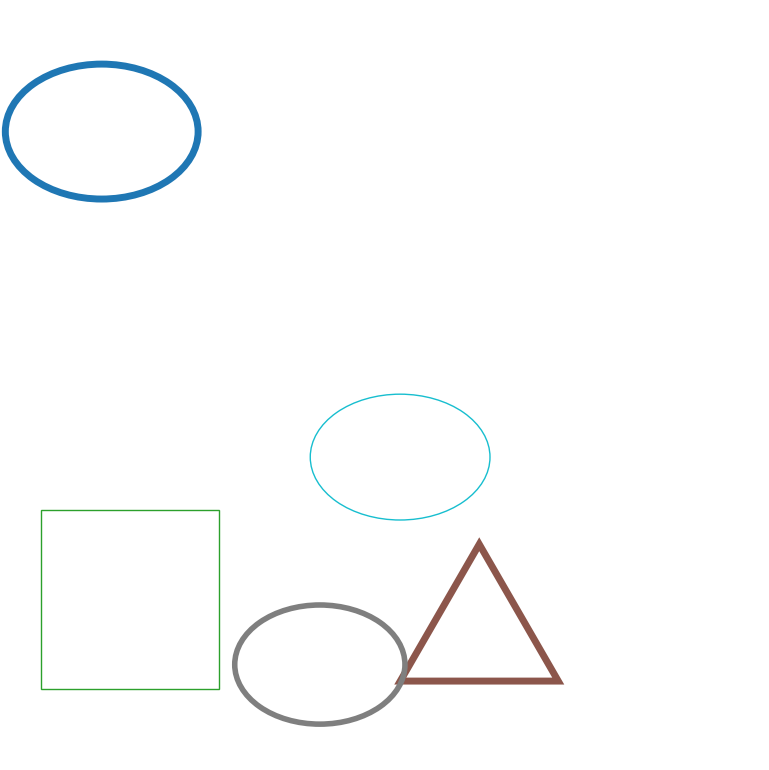[{"shape": "oval", "thickness": 2.5, "radius": 0.63, "center": [0.132, 0.829]}, {"shape": "square", "thickness": 0.5, "radius": 0.58, "center": [0.169, 0.221]}, {"shape": "triangle", "thickness": 2.5, "radius": 0.59, "center": [0.622, 0.175]}, {"shape": "oval", "thickness": 2, "radius": 0.55, "center": [0.415, 0.137]}, {"shape": "oval", "thickness": 0.5, "radius": 0.58, "center": [0.52, 0.406]}]